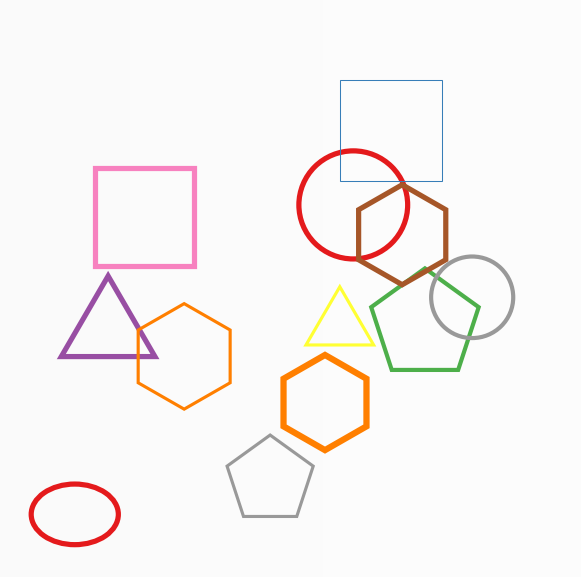[{"shape": "circle", "thickness": 2.5, "radius": 0.47, "center": [0.608, 0.644]}, {"shape": "oval", "thickness": 2.5, "radius": 0.37, "center": [0.129, 0.108]}, {"shape": "square", "thickness": 0.5, "radius": 0.44, "center": [0.673, 0.773]}, {"shape": "pentagon", "thickness": 2, "radius": 0.49, "center": [0.731, 0.437]}, {"shape": "triangle", "thickness": 2.5, "radius": 0.46, "center": [0.186, 0.428]}, {"shape": "hexagon", "thickness": 3, "radius": 0.41, "center": [0.559, 0.302]}, {"shape": "hexagon", "thickness": 1.5, "radius": 0.46, "center": [0.317, 0.382]}, {"shape": "triangle", "thickness": 1.5, "radius": 0.34, "center": [0.585, 0.435]}, {"shape": "hexagon", "thickness": 2.5, "radius": 0.43, "center": [0.692, 0.593]}, {"shape": "square", "thickness": 2.5, "radius": 0.42, "center": [0.248, 0.623]}, {"shape": "pentagon", "thickness": 1.5, "radius": 0.39, "center": [0.465, 0.168]}, {"shape": "circle", "thickness": 2, "radius": 0.35, "center": [0.812, 0.484]}]